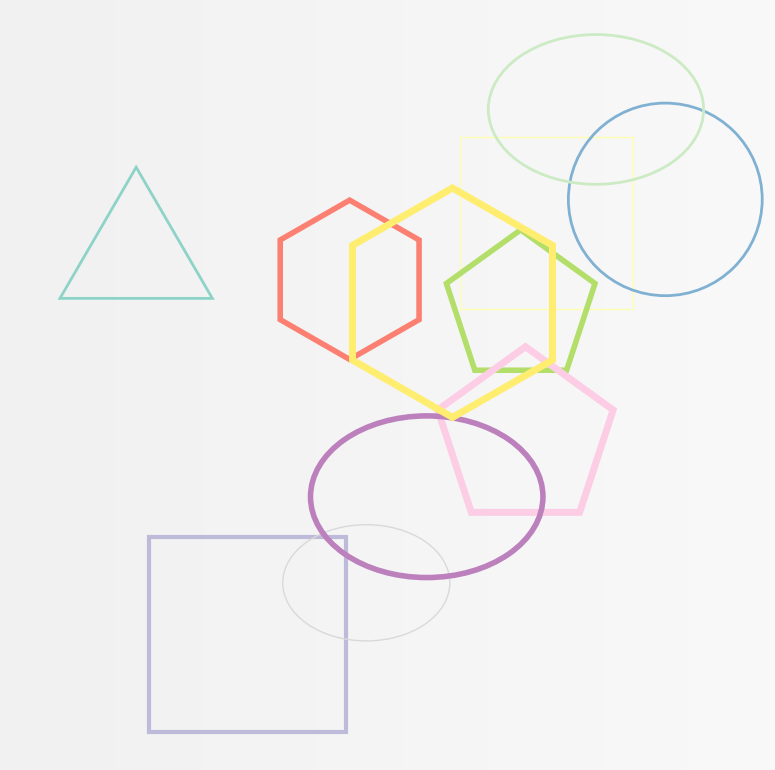[{"shape": "triangle", "thickness": 1, "radius": 0.57, "center": [0.176, 0.669]}, {"shape": "square", "thickness": 0.5, "radius": 0.56, "center": [0.706, 0.71]}, {"shape": "square", "thickness": 1.5, "radius": 0.64, "center": [0.319, 0.176]}, {"shape": "hexagon", "thickness": 2, "radius": 0.52, "center": [0.451, 0.637]}, {"shape": "circle", "thickness": 1, "radius": 0.63, "center": [0.858, 0.741]}, {"shape": "pentagon", "thickness": 2, "radius": 0.5, "center": [0.672, 0.601]}, {"shape": "pentagon", "thickness": 2.5, "radius": 0.59, "center": [0.678, 0.431]}, {"shape": "oval", "thickness": 0.5, "radius": 0.54, "center": [0.473, 0.243]}, {"shape": "oval", "thickness": 2, "radius": 0.75, "center": [0.551, 0.355]}, {"shape": "oval", "thickness": 1, "radius": 0.69, "center": [0.769, 0.858]}, {"shape": "hexagon", "thickness": 2.5, "radius": 0.74, "center": [0.584, 0.607]}]